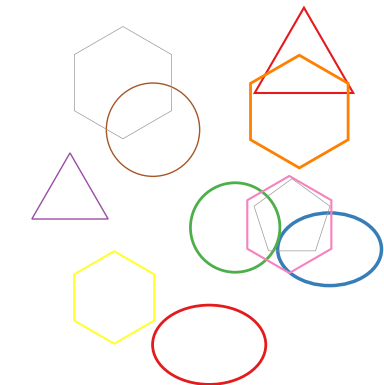[{"shape": "oval", "thickness": 2, "radius": 0.74, "center": [0.543, 0.105]}, {"shape": "triangle", "thickness": 1.5, "radius": 0.74, "center": [0.789, 0.832]}, {"shape": "oval", "thickness": 2.5, "radius": 0.67, "center": [0.856, 0.353]}, {"shape": "circle", "thickness": 2, "radius": 0.58, "center": [0.611, 0.409]}, {"shape": "triangle", "thickness": 1, "radius": 0.57, "center": [0.182, 0.488]}, {"shape": "hexagon", "thickness": 2, "radius": 0.73, "center": [0.777, 0.71]}, {"shape": "hexagon", "thickness": 1.5, "radius": 0.6, "center": [0.297, 0.227]}, {"shape": "circle", "thickness": 1, "radius": 0.61, "center": [0.397, 0.663]}, {"shape": "hexagon", "thickness": 1.5, "radius": 0.63, "center": [0.751, 0.417]}, {"shape": "hexagon", "thickness": 0.5, "radius": 0.73, "center": [0.319, 0.785]}, {"shape": "pentagon", "thickness": 0.5, "radius": 0.52, "center": [0.758, 0.432]}]